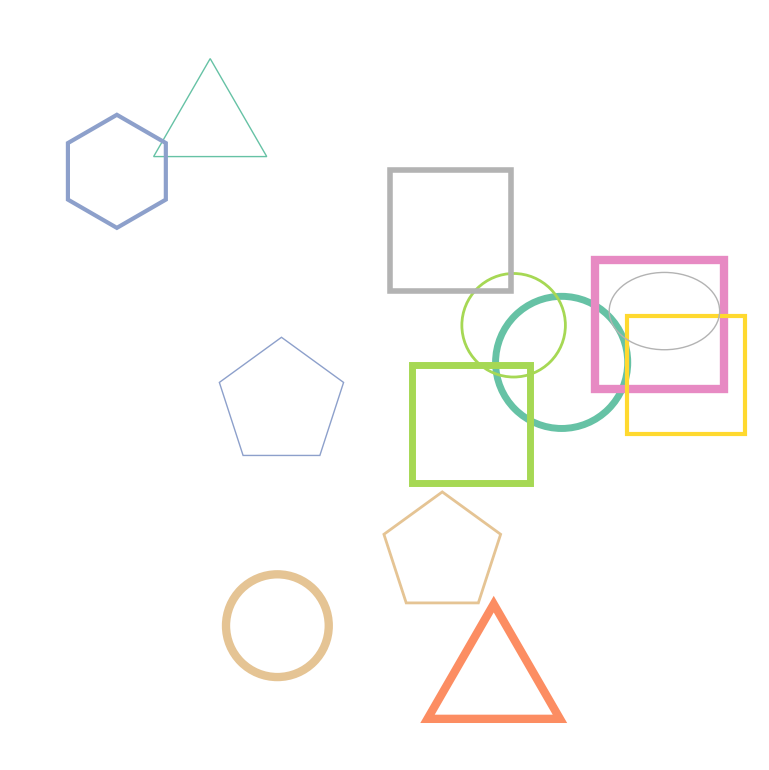[{"shape": "circle", "thickness": 2.5, "radius": 0.43, "center": [0.729, 0.529]}, {"shape": "triangle", "thickness": 0.5, "radius": 0.42, "center": [0.273, 0.839]}, {"shape": "triangle", "thickness": 3, "radius": 0.5, "center": [0.641, 0.116]}, {"shape": "pentagon", "thickness": 0.5, "radius": 0.42, "center": [0.366, 0.477]}, {"shape": "hexagon", "thickness": 1.5, "radius": 0.37, "center": [0.152, 0.777]}, {"shape": "square", "thickness": 3, "radius": 0.42, "center": [0.857, 0.578]}, {"shape": "circle", "thickness": 1, "radius": 0.34, "center": [0.667, 0.578]}, {"shape": "square", "thickness": 2.5, "radius": 0.38, "center": [0.612, 0.449]}, {"shape": "square", "thickness": 1.5, "radius": 0.38, "center": [0.891, 0.513]}, {"shape": "pentagon", "thickness": 1, "radius": 0.4, "center": [0.574, 0.281]}, {"shape": "circle", "thickness": 3, "radius": 0.33, "center": [0.36, 0.187]}, {"shape": "square", "thickness": 2, "radius": 0.39, "center": [0.585, 0.701]}, {"shape": "oval", "thickness": 0.5, "radius": 0.36, "center": [0.863, 0.596]}]